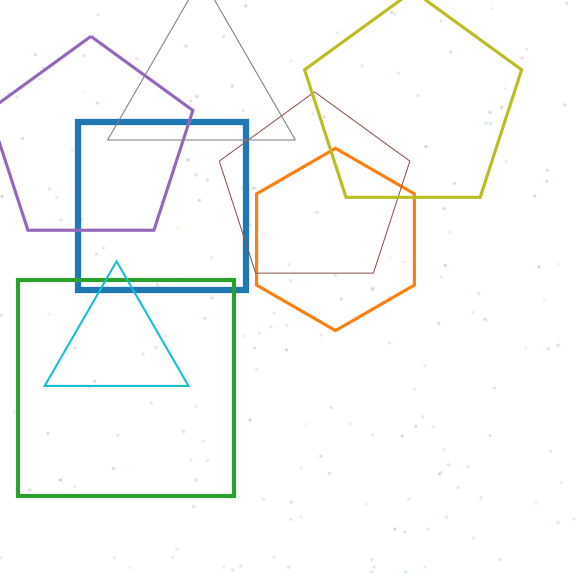[{"shape": "square", "thickness": 3, "radius": 0.73, "center": [0.281, 0.642]}, {"shape": "hexagon", "thickness": 1.5, "radius": 0.79, "center": [0.581, 0.584]}, {"shape": "square", "thickness": 2, "radius": 0.93, "center": [0.218, 0.327]}, {"shape": "pentagon", "thickness": 1.5, "radius": 0.93, "center": [0.157, 0.751]}, {"shape": "pentagon", "thickness": 0.5, "radius": 0.87, "center": [0.545, 0.667]}, {"shape": "triangle", "thickness": 0.5, "radius": 0.94, "center": [0.349, 0.851]}, {"shape": "pentagon", "thickness": 1.5, "radius": 0.99, "center": [0.715, 0.817]}, {"shape": "triangle", "thickness": 1, "radius": 0.72, "center": [0.202, 0.403]}]